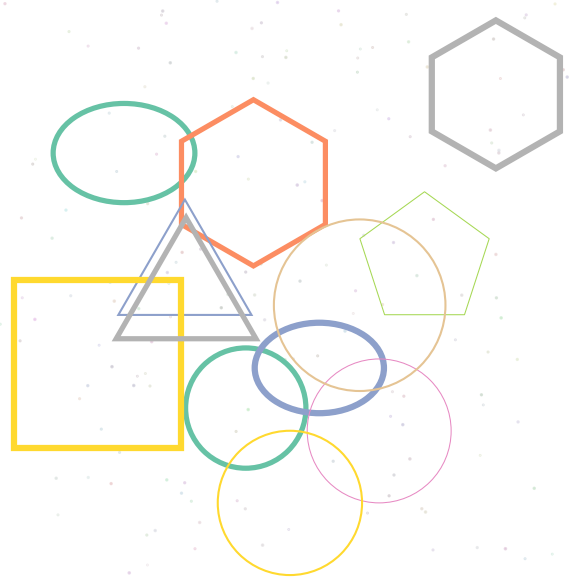[{"shape": "oval", "thickness": 2.5, "radius": 0.61, "center": [0.215, 0.734]}, {"shape": "circle", "thickness": 2.5, "radius": 0.52, "center": [0.426, 0.293]}, {"shape": "hexagon", "thickness": 2.5, "radius": 0.72, "center": [0.439, 0.683]}, {"shape": "oval", "thickness": 3, "radius": 0.56, "center": [0.553, 0.362]}, {"shape": "triangle", "thickness": 1, "radius": 0.67, "center": [0.32, 0.52]}, {"shape": "circle", "thickness": 0.5, "radius": 0.62, "center": [0.657, 0.253]}, {"shape": "pentagon", "thickness": 0.5, "radius": 0.59, "center": [0.735, 0.549]}, {"shape": "square", "thickness": 3, "radius": 0.73, "center": [0.169, 0.369]}, {"shape": "circle", "thickness": 1, "radius": 0.62, "center": [0.502, 0.128]}, {"shape": "circle", "thickness": 1, "radius": 0.74, "center": [0.623, 0.471]}, {"shape": "hexagon", "thickness": 3, "radius": 0.64, "center": [0.859, 0.836]}, {"shape": "triangle", "thickness": 2.5, "radius": 0.7, "center": [0.322, 0.482]}]